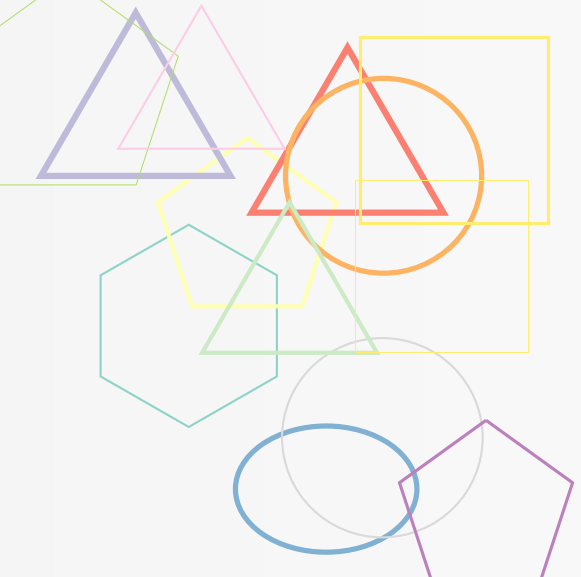[{"shape": "hexagon", "thickness": 1, "radius": 0.88, "center": [0.325, 0.435]}, {"shape": "pentagon", "thickness": 2, "radius": 0.81, "center": [0.425, 0.599]}, {"shape": "triangle", "thickness": 3, "radius": 0.94, "center": [0.233, 0.789]}, {"shape": "triangle", "thickness": 3, "radius": 0.95, "center": [0.598, 0.726]}, {"shape": "oval", "thickness": 2.5, "radius": 0.78, "center": [0.561, 0.152]}, {"shape": "circle", "thickness": 2.5, "radius": 0.84, "center": [0.66, 0.695]}, {"shape": "pentagon", "thickness": 0.5, "radius": 1.0, "center": [0.117, 0.84]}, {"shape": "triangle", "thickness": 1, "radius": 0.83, "center": [0.347, 0.824]}, {"shape": "circle", "thickness": 1, "radius": 0.86, "center": [0.658, 0.241]}, {"shape": "pentagon", "thickness": 1.5, "radius": 0.78, "center": [0.836, 0.115]}, {"shape": "triangle", "thickness": 2, "radius": 0.87, "center": [0.498, 0.475]}, {"shape": "square", "thickness": 1.5, "radius": 0.81, "center": [0.781, 0.774]}, {"shape": "square", "thickness": 0.5, "radius": 0.74, "center": [0.76, 0.538]}]